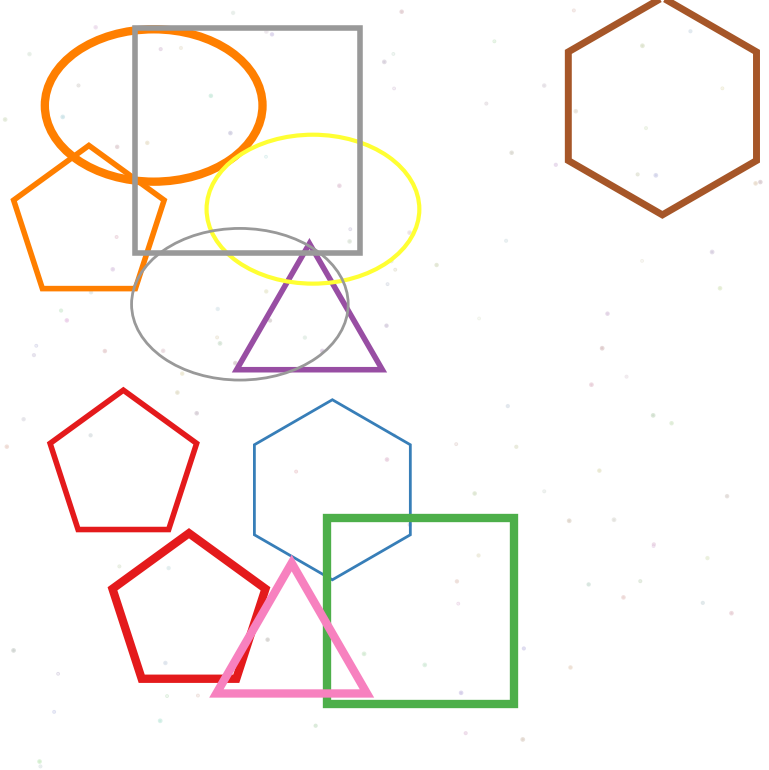[{"shape": "pentagon", "thickness": 3, "radius": 0.52, "center": [0.245, 0.203]}, {"shape": "pentagon", "thickness": 2, "radius": 0.5, "center": [0.16, 0.393]}, {"shape": "hexagon", "thickness": 1, "radius": 0.58, "center": [0.432, 0.364]}, {"shape": "square", "thickness": 3, "radius": 0.61, "center": [0.547, 0.207]}, {"shape": "triangle", "thickness": 2, "radius": 0.55, "center": [0.402, 0.574]}, {"shape": "pentagon", "thickness": 2, "radius": 0.51, "center": [0.115, 0.708]}, {"shape": "oval", "thickness": 3, "radius": 0.71, "center": [0.2, 0.863]}, {"shape": "oval", "thickness": 1.5, "radius": 0.69, "center": [0.406, 0.728]}, {"shape": "hexagon", "thickness": 2.5, "radius": 0.71, "center": [0.86, 0.862]}, {"shape": "triangle", "thickness": 3, "radius": 0.56, "center": [0.379, 0.156]}, {"shape": "oval", "thickness": 1, "radius": 0.7, "center": [0.312, 0.605]}, {"shape": "square", "thickness": 2, "radius": 0.73, "center": [0.322, 0.817]}]